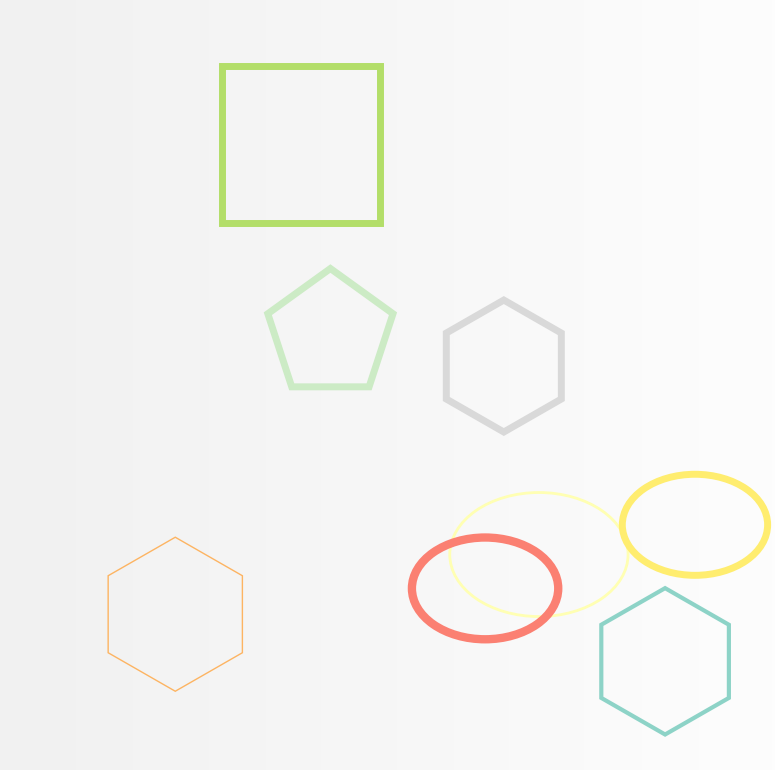[{"shape": "hexagon", "thickness": 1.5, "radius": 0.48, "center": [0.858, 0.141]}, {"shape": "oval", "thickness": 1, "radius": 0.58, "center": [0.695, 0.28]}, {"shape": "oval", "thickness": 3, "radius": 0.47, "center": [0.626, 0.236]}, {"shape": "hexagon", "thickness": 0.5, "radius": 0.5, "center": [0.226, 0.202]}, {"shape": "square", "thickness": 2.5, "radius": 0.51, "center": [0.389, 0.813]}, {"shape": "hexagon", "thickness": 2.5, "radius": 0.43, "center": [0.65, 0.525]}, {"shape": "pentagon", "thickness": 2.5, "radius": 0.42, "center": [0.426, 0.566]}, {"shape": "oval", "thickness": 2.5, "radius": 0.47, "center": [0.897, 0.318]}]